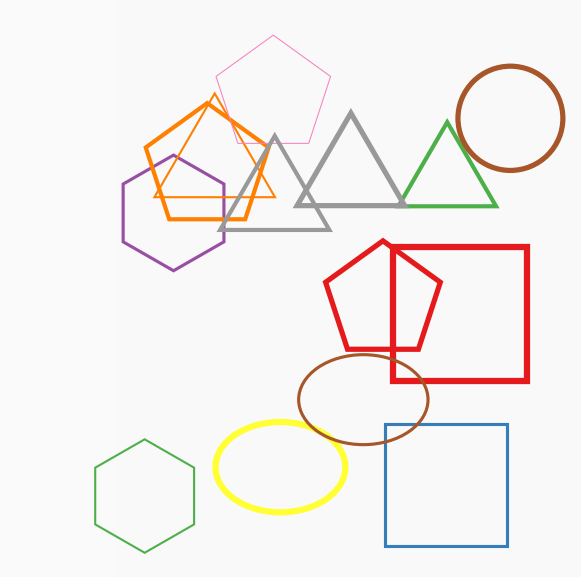[{"shape": "square", "thickness": 3, "radius": 0.58, "center": [0.791, 0.455]}, {"shape": "pentagon", "thickness": 2.5, "radius": 0.52, "center": [0.659, 0.478]}, {"shape": "square", "thickness": 1.5, "radius": 0.53, "center": [0.767, 0.16]}, {"shape": "hexagon", "thickness": 1, "radius": 0.49, "center": [0.249, 0.14]}, {"shape": "triangle", "thickness": 2, "radius": 0.49, "center": [0.769, 0.69]}, {"shape": "hexagon", "thickness": 1.5, "radius": 0.5, "center": [0.299, 0.63]}, {"shape": "pentagon", "thickness": 2, "radius": 0.56, "center": [0.356, 0.709]}, {"shape": "triangle", "thickness": 1, "radius": 0.6, "center": [0.369, 0.718]}, {"shape": "oval", "thickness": 3, "radius": 0.56, "center": [0.482, 0.19]}, {"shape": "oval", "thickness": 1.5, "radius": 0.56, "center": [0.625, 0.307]}, {"shape": "circle", "thickness": 2.5, "radius": 0.45, "center": [0.878, 0.794]}, {"shape": "pentagon", "thickness": 0.5, "radius": 0.52, "center": [0.47, 0.835]}, {"shape": "triangle", "thickness": 2.5, "radius": 0.53, "center": [0.604, 0.696]}, {"shape": "triangle", "thickness": 2, "radius": 0.54, "center": [0.473, 0.655]}]